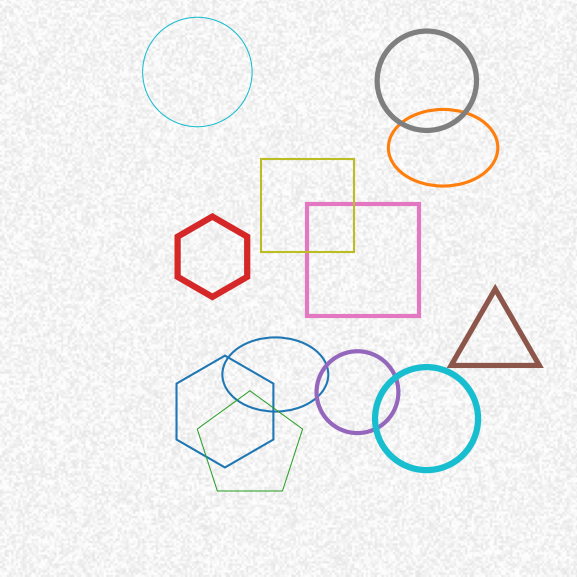[{"shape": "hexagon", "thickness": 1, "radius": 0.48, "center": [0.39, 0.286]}, {"shape": "oval", "thickness": 1, "radius": 0.46, "center": [0.477, 0.351]}, {"shape": "oval", "thickness": 1.5, "radius": 0.47, "center": [0.767, 0.743]}, {"shape": "pentagon", "thickness": 0.5, "radius": 0.48, "center": [0.433, 0.227]}, {"shape": "hexagon", "thickness": 3, "radius": 0.35, "center": [0.368, 0.555]}, {"shape": "circle", "thickness": 2, "radius": 0.35, "center": [0.619, 0.32]}, {"shape": "triangle", "thickness": 2.5, "radius": 0.44, "center": [0.858, 0.41]}, {"shape": "square", "thickness": 2, "radius": 0.49, "center": [0.628, 0.548]}, {"shape": "circle", "thickness": 2.5, "radius": 0.43, "center": [0.739, 0.859]}, {"shape": "square", "thickness": 1, "radius": 0.4, "center": [0.532, 0.644]}, {"shape": "circle", "thickness": 3, "radius": 0.45, "center": [0.739, 0.274]}, {"shape": "circle", "thickness": 0.5, "radius": 0.47, "center": [0.342, 0.874]}]